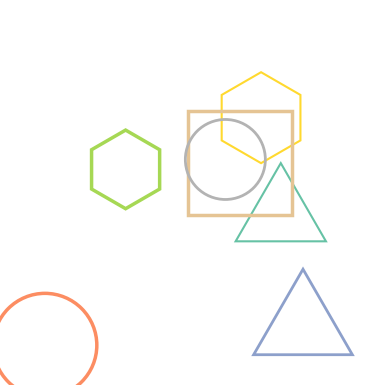[{"shape": "triangle", "thickness": 1.5, "radius": 0.68, "center": [0.729, 0.441]}, {"shape": "circle", "thickness": 2.5, "radius": 0.67, "center": [0.117, 0.103]}, {"shape": "triangle", "thickness": 2, "radius": 0.74, "center": [0.787, 0.153]}, {"shape": "hexagon", "thickness": 2.5, "radius": 0.51, "center": [0.326, 0.56]}, {"shape": "hexagon", "thickness": 1.5, "radius": 0.59, "center": [0.678, 0.694]}, {"shape": "square", "thickness": 2.5, "radius": 0.68, "center": [0.623, 0.577]}, {"shape": "circle", "thickness": 2, "radius": 0.52, "center": [0.585, 0.586]}]